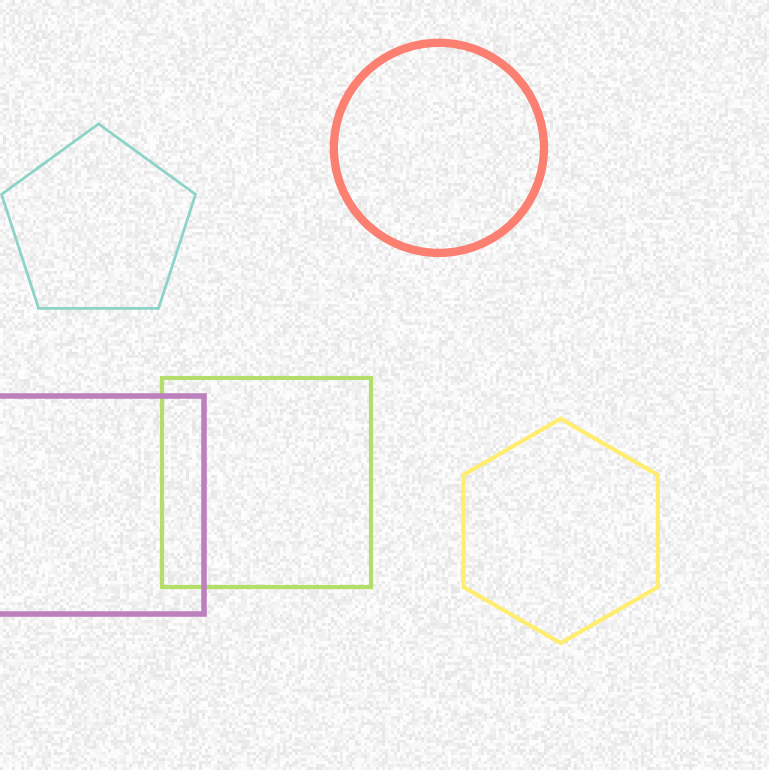[{"shape": "pentagon", "thickness": 1, "radius": 0.66, "center": [0.128, 0.707]}, {"shape": "circle", "thickness": 3, "radius": 0.68, "center": [0.57, 0.808]}, {"shape": "square", "thickness": 1.5, "radius": 0.68, "center": [0.346, 0.373]}, {"shape": "square", "thickness": 2, "radius": 0.71, "center": [0.123, 0.344]}, {"shape": "hexagon", "thickness": 1.5, "radius": 0.73, "center": [0.728, 0.31]}]